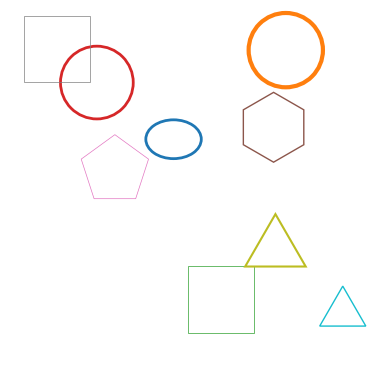[{"shape": "oval", "thickness": 2, "radius": 0.36, "center": [0.451, 0.638]}, {"shape": "circle", "thickness": 3, "radius": 0.48, "center": [0.742, 0.87]}, {"shape": "square", "thickness": 0.5, "radius": 0.43, "center": [0.574, 0.223]}, {"shape": "circle", "thickness": 2, "radius": 0.47, "center": [0.252, 0.786]}, {"shape": "hexagon", "thickness": 1, "radius": 0.45, "center": [0.711, 0.669]}, {"shape": "pentagon", "thickness": 0.5, "radius": 0.46, "center": [0.298, 0.558]}, {"shape": "square", "thickness": 0.5, "radius": 0.43, "center": [0.149, 0.874]}, {"shape": "triangle", "thickness": 1.5, "radius": 0.45, "center": [0.715, 0.353]}, {"shape": "triangle", "thickness": 1, "radius": 0.35, "center": [0.89, 0.188]}]